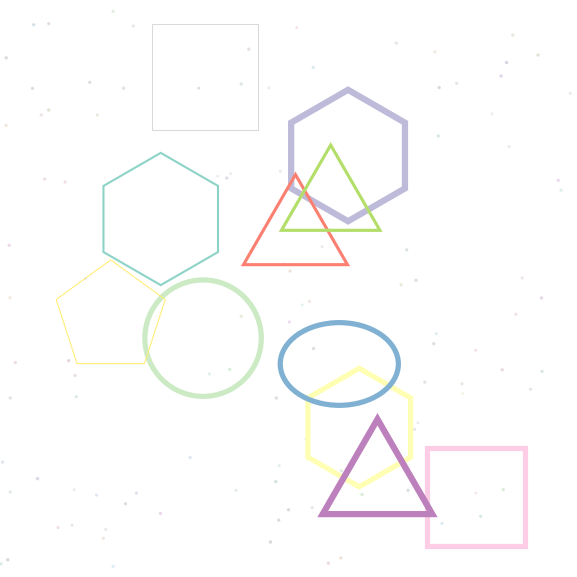[{"shape": "hexagon", "thickness": 1, "radius": 0.57, "center": [0.278, 0.62]}, {"shape": "hexagon", "thickness": 2.5, "radius": 0.51, "center": [0.622, 0.259]}, {"shape": "hexagon", "thickness": 3, "radius": 0.57, "center": [0.603, 0.73]}, {"shape": "triangle", "thickness": 1.5, "radius": 0.52, "center": [0.512, 0.593]}, {"shape": "oval", "thickness": 2.5, "radius": 0.51, "center": [0.588, 0.369]}, {"shape": "triangle", "thickness": 1.5, "radius": 0.49, "center": [0.573, 0.65]}, {"shape": "square", "thickness": 2.5, "radius": 0.42, "center": [0.824, 0.139]}, {"shape": "square", "thickness": 0.5, "radius": 0.46, "center": [0.356, 0.866]}, {"shape": "triangle", "thickness": 3, "radius": 0.55, "center": [0.654, 0.164]}, {"shape": "circle", "thickness": 2.5, "radius": 0.5, "center": [0.352, 0.414]}, {"shape": "pentagon", "thickness": 0.5, "radius": 0.5, "center": [0.192, 0.45]}]